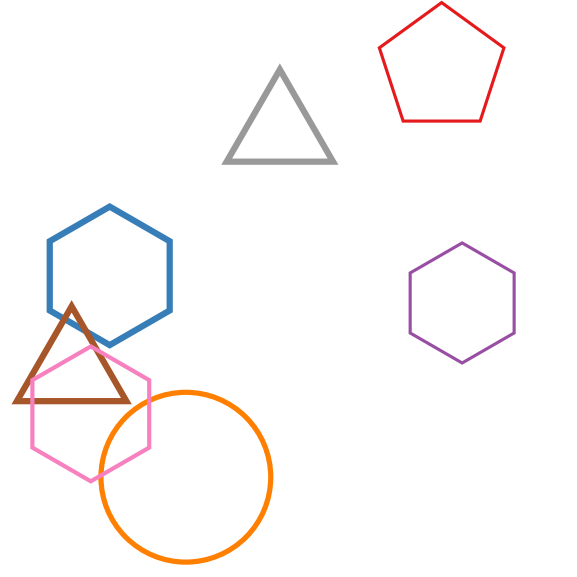[{"shape": "pentagon", "thickness": 1.5, "radius": 0.57, "center": [0.765, 0.881]}, {"shape": "hexagon", "thickness": 3, "radius": 0.6, "center": [0.19, 0.521]}, {"shape": "hexagon", "thickness": 1.5, "radius": 0.52, "center": [0.8, 0.475]}, {"shape": "circle", "thickness": 2.5, "radius": 0.74, "center": [0.322, 0.173]}, {"shape": "triangle", "thickness": 3, "radius": 0.55, "center": [0.124, 0.359]}, {"shape": "hexagon", "thickness": 2, "radius": 0.58, "center": [0.157, 0.282]}, {"shape": "triangle", "thickness": 3, "radius": 0.53, "center": [0.485, 0.772]}]